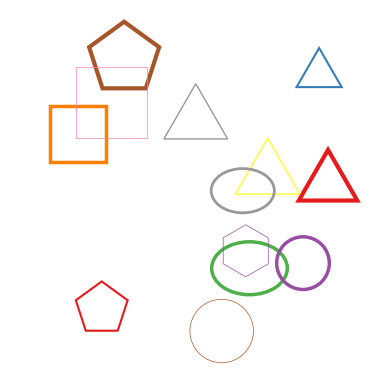[{"shape": "pentagon", "thickness": 1.5, "radius": 0.35, "center": [0.264, 0.198]}, {"shape": "triangle", "thickness": 3, "radius": 0.44, "center": [0.852, 0.523]}, {"shape": "triangle", "thickness": 1.5, "radius": 0.34, "center": [0.829, 0.808]}, {"shape": "oval", "thickness": 2.5, "radius": 0.49, "center": [0.648, 0.303]}, {"shape": "circle", "thickness": 2.5, "radius": 0.34, "center": [0.787, 0.317]}, {"shape": "hexagon", "thickness": 0.5, "radius": 0.34, "center": [0.638, 0.349]}, {"shape": "square", "thickness": 2.5, "radius": 0.36, "center": [0.202, 0.651]}, {"shape": "triangle", "thickness": 1, "radius": 0.48, "center": [0.695, 0.544]}, {"shape": "circle", "thickness": 0.5, "radius": 0.41, "center": [0.576, 0.14]}, {"shape": "pentagon", "thickness": 3, "radius": 0.48, "center": [0.322, 0.848]}, {"shape": "square", "thickness": 0.5, "radius": 0.46, "center": [0.29, 0.733]}, {"shape": "triangle", "thickness": 1, "radius": 0.48, "center": [0.508, 0.687]}, {"shape": "oval", "thickness": 2, "radius": 0.41, "center": [0.631, 0.505]}]